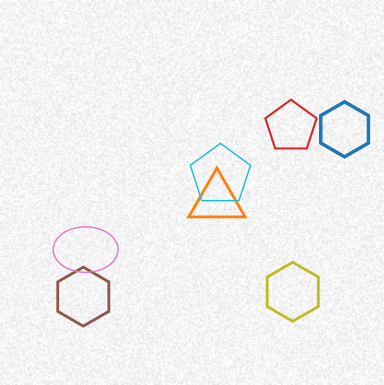[{"shape": "hexagon", "thickness": 2.5, "radius": 0.36, "center": [0.895, 0.664]}, {"shape": "triangle", "thickness": 2, "radius": 0.42, "center": [0.563, 0.479]}, {"shape": "pentagon", "thickness": 1.5, "radius": 0.35, "center": [0.756, 0.671]}, {"shape": "hexagon", "thickness": 2, "radius": 0.38, "center": [0.216, 0.229]}, {"shape": "oval", "thickness": 1, "radius": 0.42, "center": [0.223, 0.352]}, {"shape": "hexagon", "thickness": 2, "radius": 0.38, "center": [0.76, 0.242]}, {"shape": "pentagon", "thickness": 1, "radius": 0.41, "center": [0.572, 0.545]}]